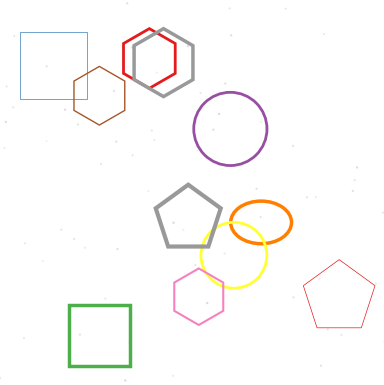[{"shape": "hexagon", "thickness": 2, "radius": 0.39, "center": [0.388, 0.848]}, {"shape": "pentagon", "thickness": 0.5, "radius": 0.49, "center": [0.881, 0.228]}, {"shape": "square", "thickness": 0.5, "radius": 0.43, "center": [0.139, 0.829]}, {"shape": "square", "thickness": 2.5, "radius": 0.4, "center": [0.258, 0.129]}, {"shape": "circle", "thickness": 2, "radius": 0.48, "center": [0.598, 0.665]}, {"shape": "oval", "thickness": 2.5, "radius": 0.4, "center": [0.678, 0.422]}, {"shape": "circle", "thickness": 2, "radius": 0.43, "center": [0.608, 0.337]}, {"shape": "hexagon", "thickness": 1, "radius": 0.38, "center": [0.258, 0.751]}, {"shape": "hexagon", "thickness": 1.5, "radius": 0.37, "center": [0.516, 0.229]}, {"shape": "hexagon", "thickness": 2.5, "radius": 0.44, "center": [0.425, 0.837]}, {"shape": "pentagon", "thickness": 3, "radius": 0.44, "center": [0.489, 0.431]}]